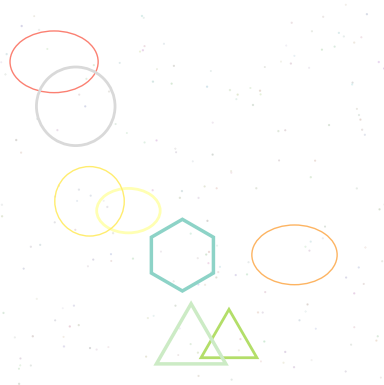[{"shape": "hexagon", "thickness": 2.5, "radius": 0.47, "center": [0.474, 0.337]}, {"shape": "oval", "thickness": 2, "radius": 0.41, "center": [0.334, 0.453]}, {"shape": "oval", "thickness": 1, "radius": 0.57, "center": [0.14, 0.839]}, {"shape": "oval", "thickness": 1, "radius": 0.55, "center": [0.765, 0.338]}, {"shape": "triangle", "thickness": 2, "radius": 0.42, "center": [0.595, 0.113]}, {"shape": "circle", "thickness": 2, "radius": 0.51, "center": [0.197, 0.724]}, {"shape": "triangle", "thickness": 2.5, "radius": 0.52, "center": [0.496, 0.107]}, {"shape": "circle", "thickness": 1, "radius": 0.45, "center": [0.233, 0.477]}]